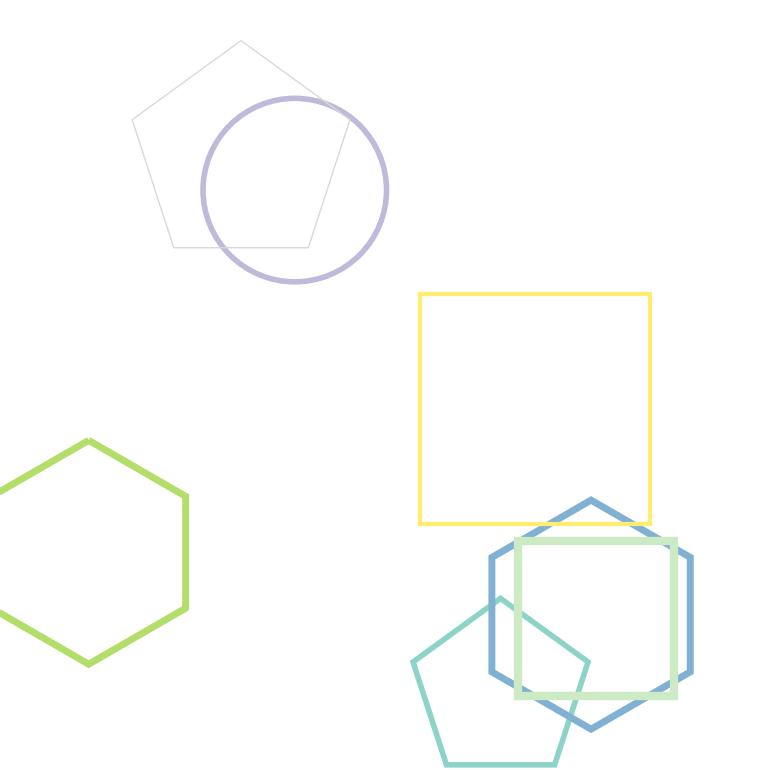[{"shape": "pentagon", "thickness": 2, "radius": 0.6, "center": [0.65, 0.103]}, {"shape": "circle", "thickness": 2, "radius": 0.6, "center": [0.383, 0.753]}, {"shape": "hexagon", "thickness": 2.5, "radius": 0.74, "center": [0.768, 0.202]}, {"shape": "hexagon", "thickness": 2.5, "radius": 0.73, "center": [0.115, 0.283]}, {"shape": "pentagon", "thickness": 0.5, "radius": 0.74, "center": [0.313, 0.799]}, {"shape": "square", "thickness": 3, "radius": 0.5, "center": [0.774, 0.197]}, {"shape": "square", "thickness": 1.5, "radius": 0.75, "center": [0.695, 0.469]}]